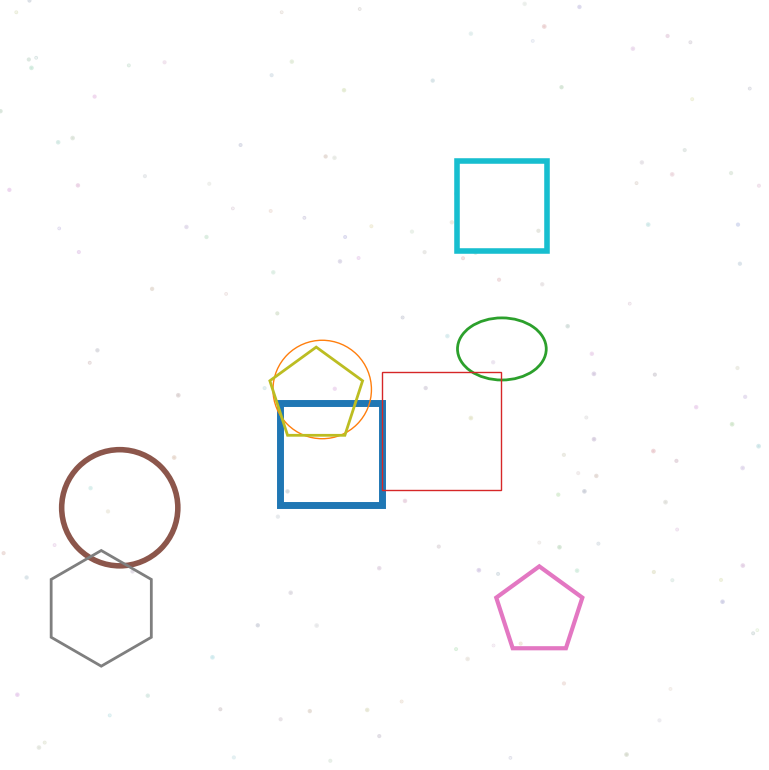[{"shape": "square", "thickness": 2.5, "radius": 0.33, "center": [0.43, 0.411]}, {"shape": "circle", "thickness": 0.5, "radius": 0.32, "center": [0.418, 0.494]}, {"shape": "oval", "thickness": 1, "radius": 0.29, "center": [0.652, 0.547]}, {"shape": "square", "thickness": 0.5, "radius": 0.38, "center": [0.573, 0.44]}, {"shape": "circle", "thickness": 2, "radius": 0.38, "center": [0.156, 0.341]}, {"shape": "pentagon", "thickness": 1.5, "radius": 0.29, "center": [0.7, 0.206]}, {"shape": "hexagon", "thickness": 1, "radius": 0.38, "center": [0.131, 0.21]}, {"shape": "pentagon", "thickness": 1, "radius": 0.32, "center": [0.411, 0.486]}, {"shape": "square", "thickness": 2, "radius": 0.29, "center": [0.652, 0.733]}]